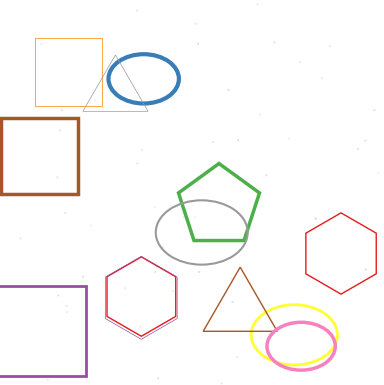[{"shape": "hexagon", "thickness": 1, "radius": 0.53, "center": [0.886, 0.342]}, {"shape": "hexagon", "thickness": 1, "radius": 0.52, "center": [0.367, 0.23]}, {"shape": "oval", "thickness": 3, "radius": 0.46, "center": [0.373, 0.795]}, {"shape": "pentagon", "thickness": 2.5, "radius": 0.55, "center": [0.569, 0.465]}, {"shape": "square", "thickness": 2, "radius": 0.58, "center": [0.106, 0.141]}, {"shape": "hexagon", "thickness": 0.5, "radius": 0.54, "center": [0.367, 0.226]}, {"shape": "square", "thickness": 0.5, "radius": 0.44, "center": [0.178, 0.813]}, {"shape": "oval", "thickness": 2, "radius": 0.56, "center": [0.764, 0.13]}, {"shape": "square", "thickness": 2.5, "radius": 0.5, "center": [0.102, 0.595]}, {"shape": "triangle", "thickness": 1, "radius": 0.56, "center": [0.624, 0.195]}, {"shape": "oval", "thickness": 2.5, "radius": 0.44, "center": [0.782, 0.101]}, {"shape": "oval", "thickness": 1.5, "radius": 0.6, "center": [0.524, 0.396]}, {"shape": "triangle", "thickness": 0.5, "radius": 0.49, "center": [0.3, 0.76]}]